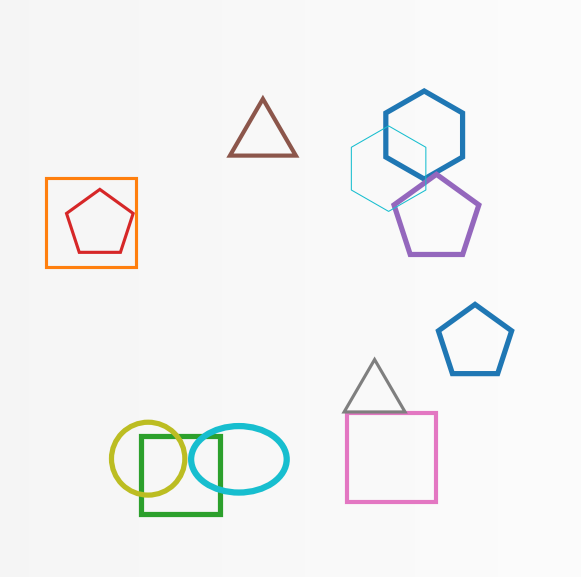[{"shape": "hexagon", "thickness": 2.5, "radius": 0.38, "center": [0.73, 0.765]}, {"shape": "pentagon", "thickness": 2.5, "radius": 0.33, "center": [0.817, 0.406]}, {"shape": "square", "thickness": 1.5, "radius": 0.39, "center": [0.157, 0.614]}, {"shape": "square", "thickness": 2.5, "radius": 0.34, "center": [0.311, 0.177]}, {"shape": "pentagon", "thickness": 1.5, "radius": 0.3, "center": [0.172, 0.611]}, {"shape": "pentagon", "thickness": 2.5, "radius": 0.38, "center": [0.751, 0.621]}, {"shape": "triangle", "thickness": 2, "radius": 0.33, "center": [0.452, 0.762]}, {"shape": "square", "thickness": 2, "radius": 0.38, "center": [0.674, 0.207]}, {"shape": "triangle", "thickness": 1.5, "radius": 0.3, "center": [0.644, 0.316]}, {"shape": "circle", "thickness": 2.5, "radius": 0.32, "center": [0.255, 0.205]}, {"shape": "oval", "thickness": 3, "radius": 0.41, "center": [0.411, 0.204]}, {"shape": "hexagon", "thickness": 0.5, "radius": 0.37, "center": [0.669, 0.707]}]